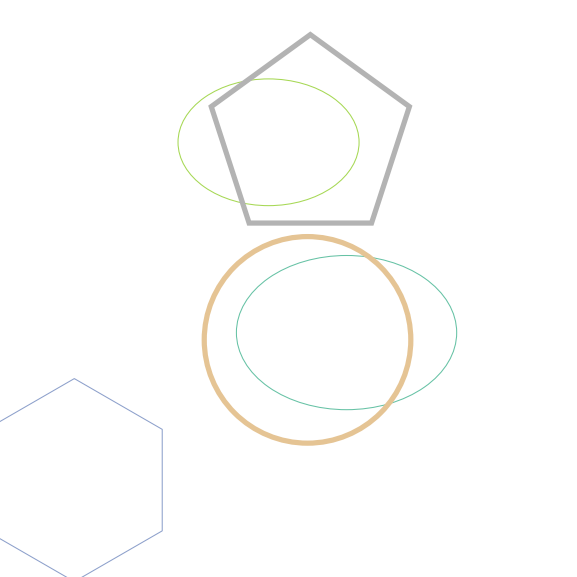[{"shape": "oval", "thickness": 0.5, "radius": 0.95, "center": [0.6, 0.423]}, {"shape": "hexagon", "thickness": 0.5, "radius": 0.88, "center": [0.129, 0.168]}, {"shape": "oval", "thickness": 0.5, "radius": 0.78, "center": [0.465, 0.753]}, {"shape": "circle", "thickness": 2.5, "radius": 0.89, "center": [0.533, 0.411]}, {"shape": "pentagon", "thickness": 2.5, "radius": 0.9, "center": [0.537, 0.759]}]